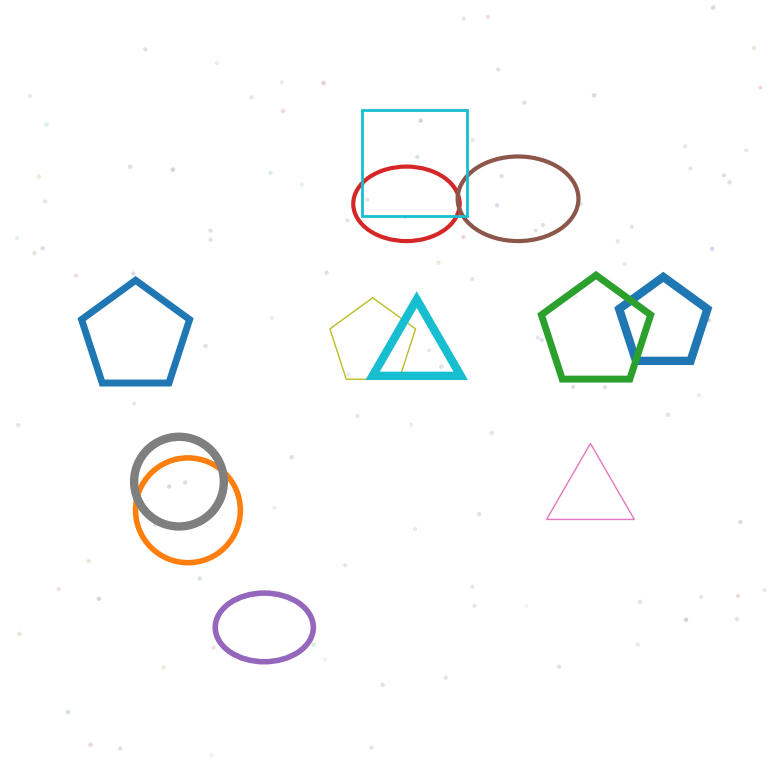[{"shape": "pentagon", "thickness": 2.5, "radius": 0.37, "center": [0.176, 0.562]}, {"shape": "pentagon", "thickness": 3, "radius": 0.3, "center": [0.861, 0.58]}, {"shape": "circle", "thickness": 2, "radius": 0.34, "center": [0.244, 0.337]}, {"shape": "pentagon", "thickness": 2.5, "radius": 0.37, "center": [0.774, 0.568]}, {"shape": "oval", "thickness": 1.5, "radius": 0.35, "center": [0.528, 0.735]}, {"shape": "oval", "thickness": 2, "radius": 0.32, "center": [0.343, 0.185]}, {"shape": "oval", "thickness": 1.5, "radius": 0.39, "center": [0.673, 0.742]}, {"shape": "triangle", "thickness": 0.5, "radius": 0.33, "center": [0.767, 0.358]}, {"shape": "circle", "thickness": 3, "radius": 0.29, "center": [0.232, 0.375]}, {"shape": "pentagon", "thickness": 0.5, "radius": 0.29, "center": [0.484, 0.555]}, {"shape": "triangle", "thickness": 3, "radius": 0.33, "center": [0.541, 0.545]}, {"shape": "square", "thickness": 1, "radius": 0.34, "center": [0.538, 0.788]}]